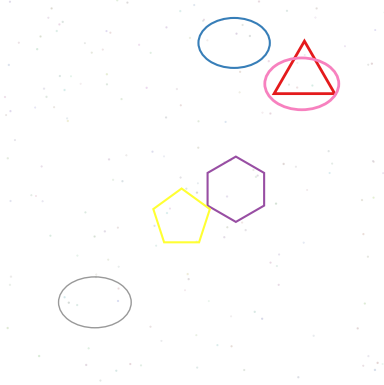[{"shape": "triangle", "thickness": 2, "radius": 0.45, "center": [0.791, 0.802]}, {"shape": "oval", "thickness": 1.5, "radius": 0.46, "center": [0.608, 0.888]}, {"shape": "hexagon", "thickness": 1.5, "radius": 0.42, "center": [0.613, 0.508]}, {"shape": "pentagon", "thickness": 1.5, "radius": 0.39, "center": [0.472, 0.433]}, {"shape": "oval", "thickness": 2, "radius": 0.48, "center": [0.784, 0.782]}, {"shape": "oval", "thickness": 1, "radius": 0.47, "center": [0.246, 0.215]}]